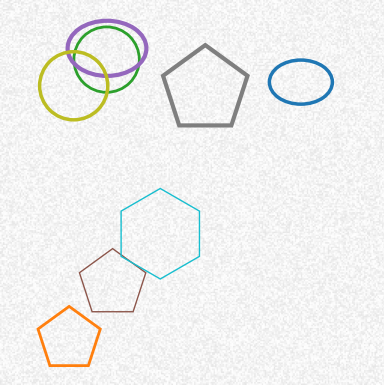[{"shape": "oval", "thickness": 2.5, "radius": 0.41, "center": [0.781, 0.787]}, {"shape": "pentagon", "thickness": 2, "radius": 0.43, "center": [0.18, 0.119]}, {"shape": "circle", "thickness": 2, "radius": 0.42, "center": [0.277, 0.845]}, {"shape": "oval", "thickness": 3, "radius": 0.51, "center": [0.278, 0.874]}, {"shape": "pentagon", "thickness": 1, "radius": 0.45, "center": [0.293, 0.264]}, {"shape": "pentagon", "thickness": 3, "radius": 0.58, "center": [0.533, 0.768]}, {"shape": "circle", "thickness": 2.5, "radius": 0.44, "center": [0.191, 0.777]}, {"shape": "hexagon", "thickness": 1, "radius": 0.59, "center": [0.416, 0.393]}]